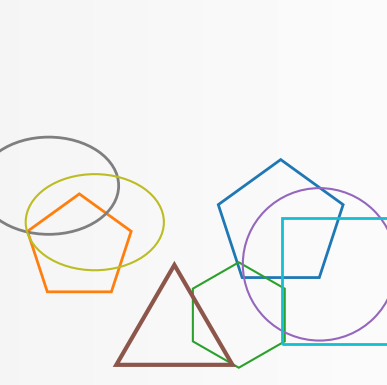[{"shape": "pentagon", "thickness": 2, "radius": 0.85, "center": [0.724, 0.416]}, {"shape": "pentagon", "thickness": 2, "radius": 0.7, "center": [0.205, 0.356]}, {"shape": "hexagon", "thickness": 1.5, "radius": 0.68, "center": [0.616, 0.182]}, {"shape": "circle", "thickness": 1.5, "radius": 0.99, "center": [0.825, 0.313]}, {"shape": "triangle", "thickness": 3, "radius": 0.86, "center": [0.45, 0.139]}, {"shape": "oval", "thickness": 2, "radius": 0.9, "center": [0.126, 0.518]}, {"shape": "oval", "thickness": 1.5, "radius": 0.89, "center": [0.245, 0.423]}, {"shape": "square", "thickness": 2, "radius": 0.82, "center": [0.893, 0.27]}]